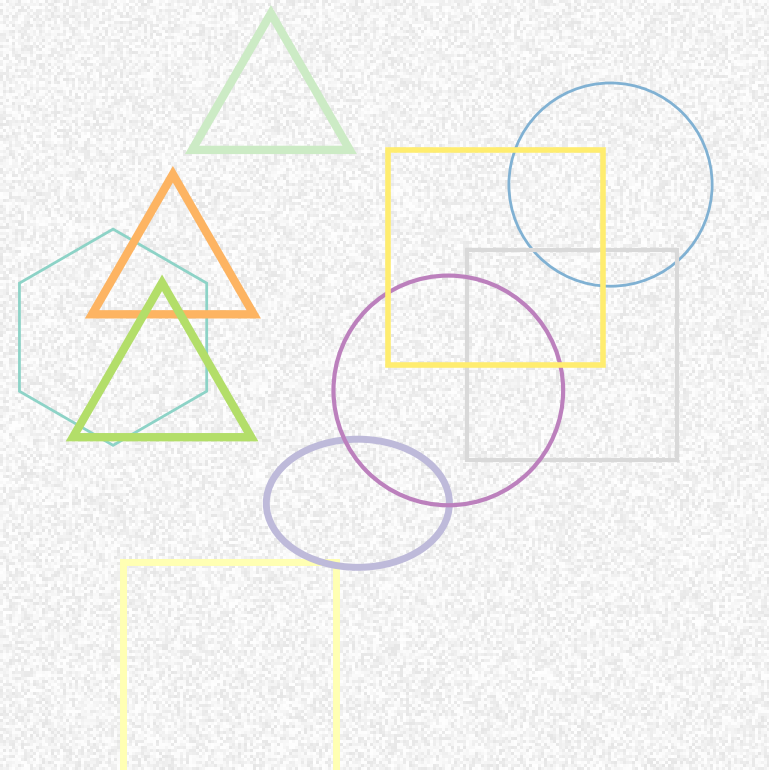[{"shape": "hexagon", "thickness": 1, "radius": 0.7, "center": [0.147, 0.562]}, {"shape": "square", "thickness": 2.5, "radius": 0.69, "center": [0.298, 0.132]}, {"shape": "oval", "thickness": 2.5, "radius": 0.59, "center": [0.465, 0.346]}, {"shape": "circle", "thickness": 1, "radius": 0.66, "center": [0.793, 0.76]}, {"shape": "triangle", "thickness": 3, "radius": 0.61, "center": [0.225, 0.652]}, {"shape": "triangle", "thickness": 3, "radius": 0.67, "center": [0.21, 0.499]}, {"shape": "square", "thickness": 1.5, "radius": 0.68, "center": [0.743, 0.539]}, {"shape": "circle", "thickness": 1.5, "radius": 0.75, "center": [0.582, 0.493]}, {"shape": "triangle", "thickness": 3, "radius": 0.59, "center": [0.352, 0.864]}, {"shape": "square", "thickness": 2, "radius": 0.7, "center": [0.644, 0.665]}]